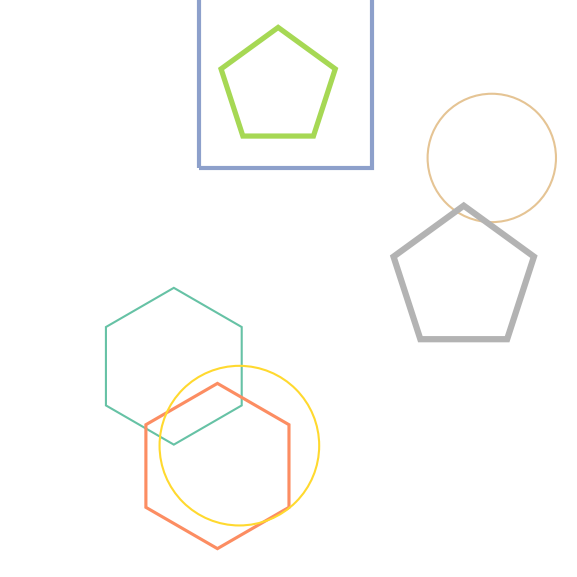[{"shape": "hexagon", "thickness": 1, "radius": 0.68, "center": [0.301, 0.365]}, {"shape": "hexagon", "thickness": 1.5, "radius": 0.72, "center": [0.377, 0.192]}, {"shape": "square", "thickness": 2, "radius": 0.75, "center": [0.495, 0.858]}, {"shape": "pentagon", "thickness": 2.5, "radius": 0.52, "center": [0.482, 0.848]}, {"shape": "circle", "thickness": 1, "radius": 0.69, "center": [0.414, 0.227]}, {"shape": "circle", "thickness": 1, "radius": 0.56, "center": [0.852, 0.726]}, {"shape": "pentagon", "thickness": 3, "radius": 0.64, "center": [0.803, 0.515]}]